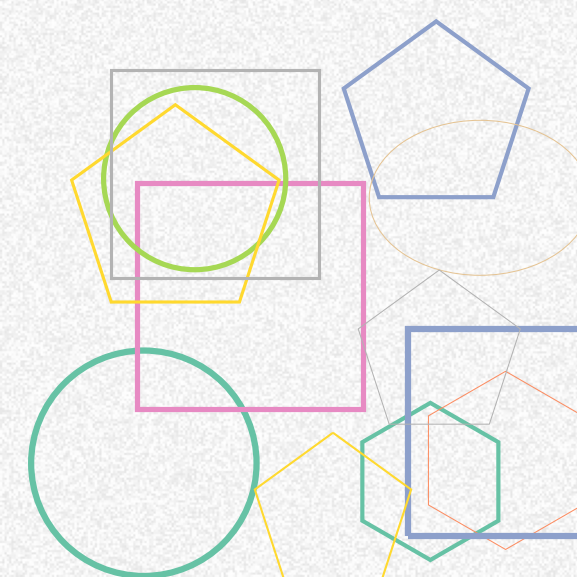[{"shape": "circle", "thickness": 3, "radius": 0.98, "center": [0.249, 0.197]}, {"shape": "hexagon", "thickness": 2, "radius": 0.68, "center": [0.745, 0.165]}, {"shape": "hexagon", "thickness": 0.5, "radius": 0.77, "center": [0.875, 0.202]}, {"shape": "square", "thickness": 3, "radius": 0.9, "center": [0.886, 0.25]}, {"shape": "pentagon", "thickness": 2, "radius": 0.84, "center": [0.755, 0.794]}, {"shape": "square", "thickness": 2.5, "radius": 0.98, "center": [0.433, 0.486]}, {"shape": "circle", "thickness": 2.5, "radius": 0.79, "center": [0.337, 0.69]}, {"shape": "pentagon", "thickness": 1.5, "radius": 0.94, "center": [0.304, 0.629]}, {"shape": "pentagon", "thickness": 1, "radius": 0.71, "center": [0.577, 0.108]}, {"shape": "oval", "thickness": 0.5, "radius": 0.96, "center": [0.831, 0.657]}, {"shape": "square", "thickness": 1.5, "radius": 0.9, "center": [0.372, 0.698]}, {"shape": "pentagon", "thickness": 0.5, "radius": 0.74, "center": [0.761, 0.384]}]